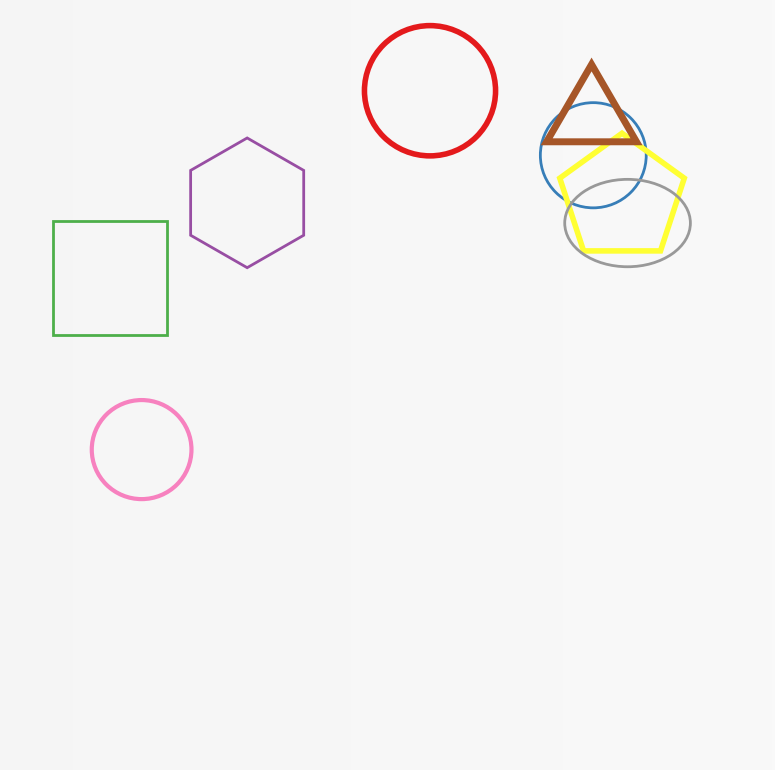[{"shape": "circle", "thickness": 2, "radius": 0.42, "center": [0.555, 0.882]}, {"shape": "circle", "thickness": 1, "radius": 0.34, "center": [0.766, 0.798]}, {"shape": "square", "thickness": 1, "radius": 0.37, "center": [0.142, 0.638]}, {"shape": "hexagon", "thickness": 1, "radius": 0.42, "center": [0.319, 0.737]}, {"shape": "pentagon", "thickness": 2, "radius": 0.42, "center": [0.803, 0.742]}, {"shape": "triangle", "thickness": 2.5, "radius": 0.33, "center": [0.763, 0.849]}, {"shape": "circle", "thickness": 1.5, "radius": 0.32, "center": [0.183, 0.416]}, {"shape": "oval", "thickness": 1, "radius": 0.41, "center": [0.81, 0.71]}]